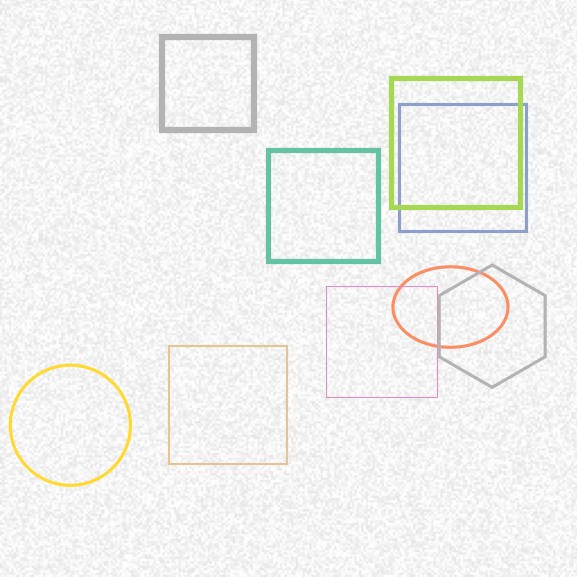[{"shape": "square", "thickness": 2.5, "radius": 0.48, "center": [0.56, 0.643]}, {"shape": "oval", "thickness": 1.5, "radius": 0.5, "center": [0.78, 0.467]}, {"shape": "square", "thickness": 1.5, "radius": 0.55, "center": [0.801, 0.709]}, {"shape": "square", "thickness": 0.5, "radius": 0.48, "center": [0.661, 0.407]}, {"shape": "square", "thickness": 2.5, "radius": 0.56, "center": [0.789, 0.753]}, {"shape": "circle", "thickness": 1.5, "radius": 0.52, "center": [0.122, 0.263]}, {"shape": "square", "thickness": 1, "radius": 0.51, "center": [0.394, 0.298]}, {"shape": "hexagon", "thickness": 1.5, "radius": 0.53, "center": [0.852, 0.434]}, {"shape": "square", "thickness": 3, "radius": 0.4, "center": [0.36, 0.854]}]